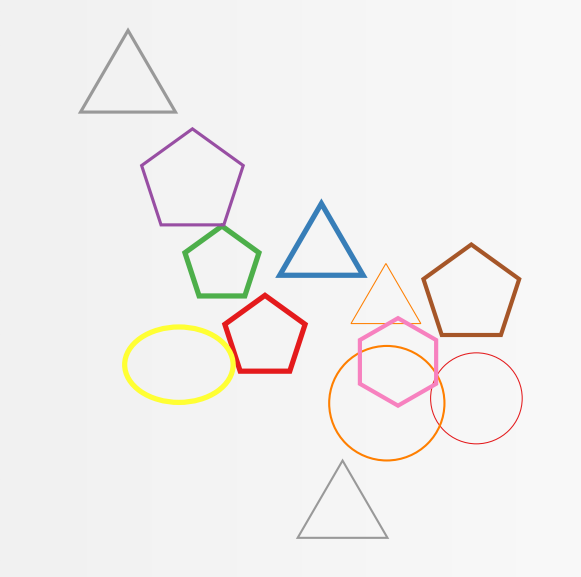[{"shape": "circle", "thickness": 0.5, "radius": 0.39, "center": [0.82, 0.309]}, {"shape": "pentagon", "thickness": 2.5, "radius": 0.36, "center": [0.456, 0.415]}, {"shape": "triangle", "thickness": 2.5, "radius": 0.41, "center": [0.553, 0.564]}, {"shape": "pentagon", "thickness": 2.5, "radius": 0.33, "center": [0.382, 0.541]}, {"shape": "pentagon", "thickness": 1.5, "radius": 0.46, "center": [0.331, 0.684]}, {"shape": "triangle", "thickness": 0.5, "radius": 0.35, "center": [0.664, 0.474]}, {"shape": "circle", "thickness": 1, "radius": 0.5, "center": [0.665, 0.301]}, {"shape": "oval", "thickness": 2.5, "radius": 0.47, "center": [0.308, 0.368]}, {"shape": "pentagon", "thickness": 2, "radius": 0.43, "center": [0.811, 0.489]}, {"shape": "hexagon", "thickness": 2, "radius": 0.38, "center": [0.685, 0.372]}, {"shape": "triangle", "thickness": 1, "radius": 0.45, "center": [0.589, 0.112]}, {"shape": "triangle", "thickness": 1.5, "radius": 0.47, "center": [0.22, 0.852]}]